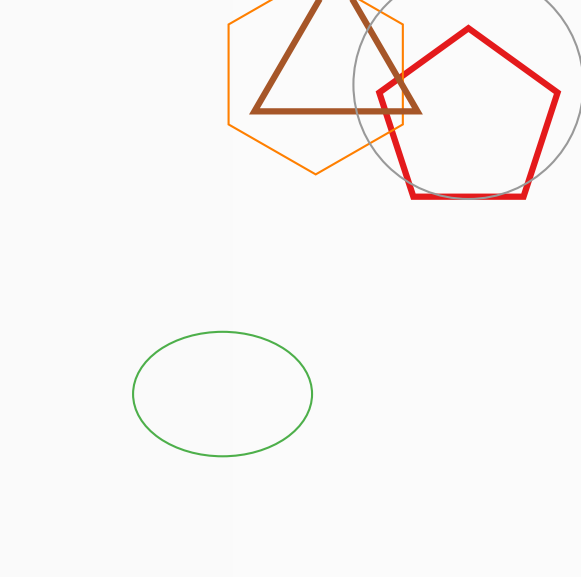[{"shape": "pentagon", "thickness": 3, "radius": 0.81, "center": [0.806, 0.789]}, {"shape": "oval", "thickness": 1, "radius": 0.77, "center": [0.383, 0.317]}, {"shape": "hexagon", "thickness": 1, "radius": 0.87, "center": [0.543, 0.87]}, {"shape": "triangle", "thickness": 3, "radius": 0.81, "center": [0.578, 0.887]}, {"shape": "circle", "thickness": 1, "radius": 0.99, "center": [0.806, 0.852]}]